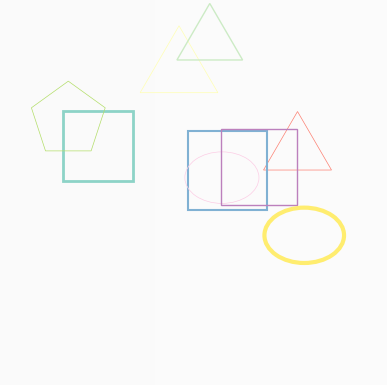[{"shape": "square", "thickness": 2, "radius": 0.45, "center": [0.253, 0.621]}, {"shape": "triangle", "thickness": 0.5, "radius": 0.58, "center": [0.462, 0.817]}, {"shape": "triangle", "thickness": 0.5, "radius": 0.51, "center": [0.768, 0.609]}, {"shape": "square", "thickness": 1.5, "radius": 0.51, "center": [0.587, 0.556]}, {"shape": "pentagon", "thickness": 0.5, "radius": 0.5, "center": [0.176, 0.689]}, {"shape": "oval", "thickness": 0.5, "radius": 0.48, "center": [0.573, 0.539]}, {"shape": "square", "thickness": 1, "radius": 0.49, "center": [0.668, 0.567]}, {"shape": "triangle", "thickness": 1, "radius": 0.49, "center": [0.541, 0.893]}, {"shape": "oval", "thickness": 3, "radius": 0.51, "center": [0.785, 0.389]}]